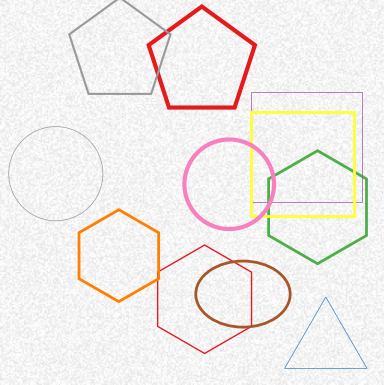[{"shape": "hexagon", "thickness": 1, "radius": 0.7, "center": [0.531, 0.223]}, {"shape": "pentagon", "thickness": 3, "radius": 0.73, "center": [0.524, 0.838]}, {"shape": "triangle", "thickness": 0.5, "radius": 0.62, "center": [0.846, 0.105]}, {"shape": "hexagon", "thickness": 2, "radius": 0.73, "center": [0.825, 0.462]}, {"shape": "square", "thickness": 0.5, "radius": 0.72, "center": [0.796, 0.618]}, {"shape": "hexagon", "thickness": 2, "radius": 0.6, "center": [0.309, 0.336]}, {"shape": "square", "thickness": 2, "radius": 0.67, "center": [0.786, 0.574]}, {"shape": "oval", "thickness": 2, "radius": 0.61, "center": [0.631, 0.236]}, {"shape": "circle", "thickness": 3, "radius": 0.58, "center": [0.595, 0.521]}, {"shape": "circle", "thickness": 0.5, "radius": 0.61, "center": [0.145, 0.549]}, {"shape": "pentagon", "thickness": 1.5, "radius": 0.69, "center": [0.311, 0.868]}]